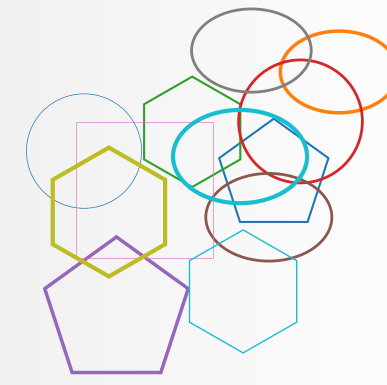[{"shape": "circle", "thickness": 0.5, "radius": 0.74, "center": [0.217, 0.608]}, {"shape": "pentagon", "thickness": 1.5, "radius": 0.74, "center": [0.707, 0.543]}, {"shape": "oval", "thickness": 2.5, "radius": 0.76, "center": [0.875, 0.813]}, {"shape": "hexagon", "thickness": 1.5, "radius": 0.72, "center": [0.496, 0.658]}, {"shape": "circle", "thickness": 2, "radius": 0.8, "center": [0.775, 0.685]}, {"shape": "pentagon", "thickness": 2.5, "radius": 0.97, "center": [0.301, 0.19]}, {"shape": "oval", "thickness": 2, "radius": 0.81, "center": [0.694, 0.436]}, {"shape": "square", "thickness": 0.5, "radius": 0.89, "center": [0.372, 0.507]}, {"shape": "oval", "thickness": 2, "radius": 0.77, "center": [0.649, 0.869]}, {"shape": "hexagon", "thickness": 3, "radius": 0.84, "center": [0.281, 0.449]}, {"shape": "oval", "thickness": 3, "radius": 0.86, "center": [0.62, 0.593]}, {"shape": "hexagon", "thickness": 1, "radius": 0.8, "center": [0.627, 0.243]}]